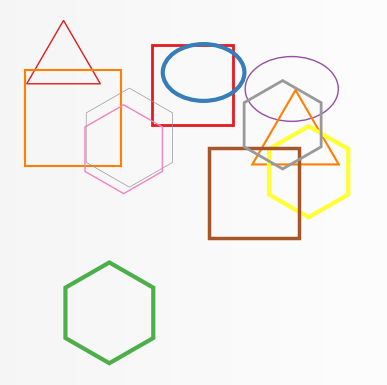[{"shape": "square", "thickness": 2, "radius": 0.52, "center": [0.497, 0.78]}, {"shape": "triangle", "thickness": 1, "radius": 0.55, "center": [0.164, 0.837]}, {"shape": "oval", "thickness": 3, "radius": 0.53, "center": [0.525, 0.812]}, {"shape": "hexagon", "thickness": 3, "radius": 0.65, "center": [0.282, 0.187]}, {"shape": "oval", "thickness": 1, "radius": 0.6, "center": [0.753, 0.769]}, {"shape": "square", "thickness": 1.5, "radius": 0.62, "center": [0.188, 0.694]}, {"shape": "triangle", "thickness": 1.5, "radius": 0.64, "center": [0.763, 0.637]}, {"shape": "hexagon", "thickness": 3, "radius": 0.59, "center": [0.797, 0.554]}, {"shape": "square", "thickness": 2.5, "radius": 0.58, "center": [0.655, 0.498]}, {"shape": "hexagon", "thickness": 1, "radius": 0.58, "center": [0.319, 0.612]}, {"shape": "hexagon", "thickness": 0.5, "radius": 0.64, "center": [0.334, 0.642]}, {"shape": "hexagon", "thickness": 2, "radius": 0.57, "center": [0.729, 0.676]}]